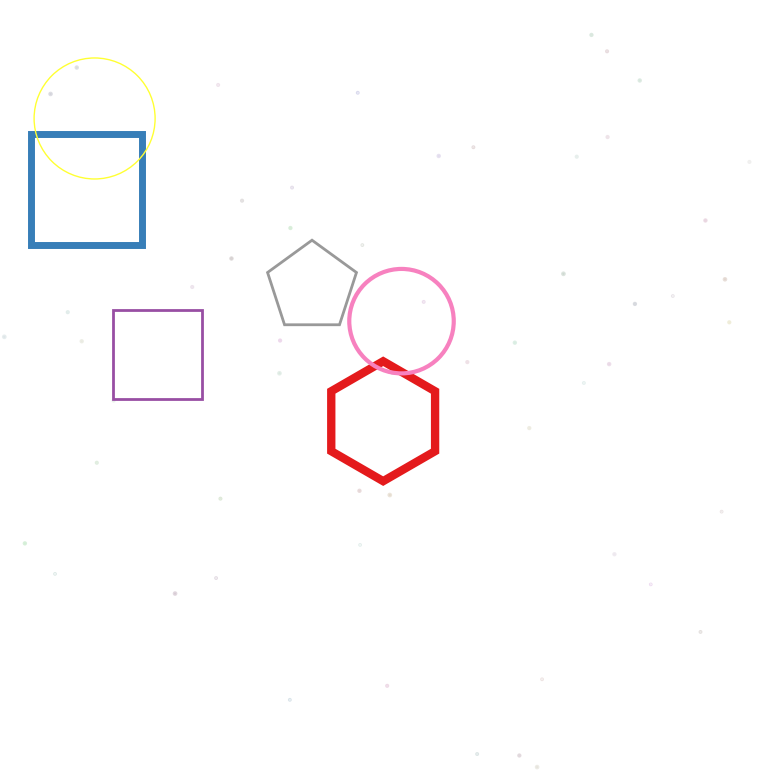[{"shape": "hexagon", "thickness": 3, "radius": 0.39, "center": [0.498, 0.453]}, {"shape": "square", "thickness": 2.5, "radius": 0.36, "center": [0.113, 0.754]}, {"shape": "square", "thickness": 1, "radius": 0.29, "center": [0.205, 0.539]}, {"shape": "circle", "thickness": 0.5, "radius": 0.39, "center": [0.123, 0.846]}, {"shape": "circle", "thickness": 1.5, "radius": 0.34, "center": [0.521, 0.583]}, {"shape": "pentagon", "thickness": 1, "radius": 0.3, "center": [0.405, 0.627]}]